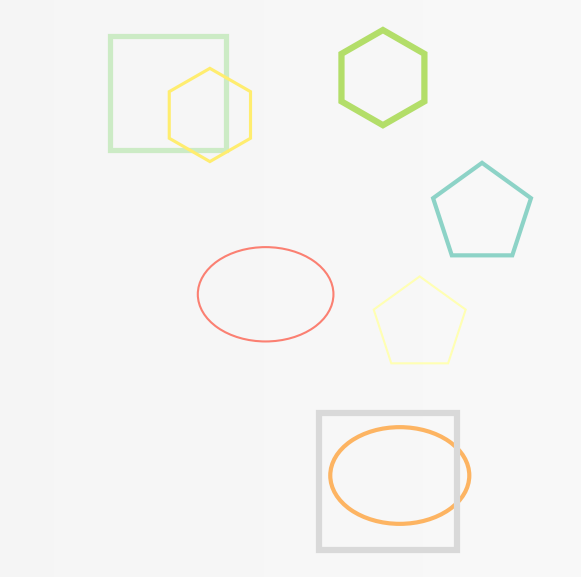[{"shape": "pentagon", "thickness": 2, "radius": 0.44, "center": [0.829, 0.629]}, {"shape": "pentagon", "thickness": 1, "radius": 0.42, "center": [0.722, 0.437]}, {"shape": "oval", "thickness": 1, "radius": 0.58, "center": [0.457, 0.49]}, {"shape": "oval", "thickness": 2, "radius": 0.6, "center": [0.688, 0.176]}, {"shape": "hexagon", "thickness": 3, "radius": 0.41, "center": [0.659, 0.865]}, {"shape": "square", "thickness": 3, "radius": 0.59, "center": [0.667, 0.166]}, {"shape": "square", "thickness": 2.5, "radius": 0.5, "center": [0.289, 0.838]}, {"shape": "hexagon", "thickness": 1.5, "radius": 0.4, "center": [0.361, 0.8]}]